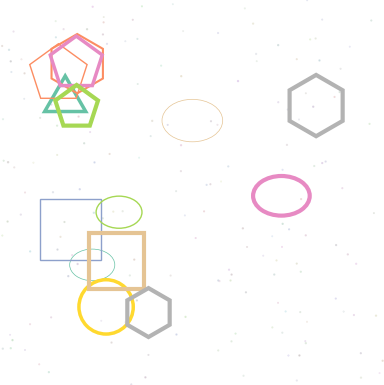[{"shape": "triangle", "thickness": 2.5, "radius": 0.31, "center": [0.169, 0.741]}, {"shape": "oval", "thickness": 0.5, "radius": 0.29, "center": [0.24, 0.312]}, {"shape": "pentagon", "thickness": 1, "radius": 0.39, "center": [0.152, 0.808]}, {"shape": "hexagon", "thickness": 1.5, "radius": 0.39, "center": [0.201, 0.835]}, {"shape": "square", "thickness": 1, "radius": 0.4, "center": [0.183, 0.404]}, {"shape": "pentagon", "thickness": 2.5, "radius": 0.36, "center": [0.198, 0.835]}, {"shape": "oval", "thickness": 3, "radius": 0.37, "center": [0.731, 0.491]}, {"shape": "pentagon", "thickness": 3, "radius": 0.29, "center": [0.199, 0.721]}, {"shape": "oval", "thickness": 1, "radius": 0.3, "center": [0.309, 0.449]}, {"shape": "circle", "thickness": 2.5, "radius": 0.35, "center": [0.276, 0.203]}, {"shape": "oval", "thickness": 0.5, "radius": 0.39, "center": [0.5, 0.687]}, {"shape": "square", "thickness": 3, "radius": 0.36, "center": [0.302, 0.322]}, {"shape": "hexagon", "thickness": 3, "radius": 0.4, "center": [0.821, 0.726]}, {"shape": "hexagon", "thickness": 3, "radius": 0.32, "center": [0.386, 0.188]}]